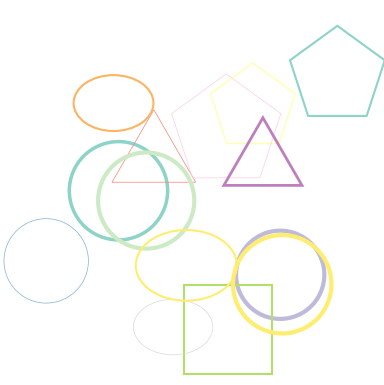[{"shape": "pentagon", "thickness": 1.5, "radius": 0.65, "center": [0.876, 0.804]}, {"shape": "circle", "thickness": 2.5, "radius": 0.64, "center": [0.308, 0.504]}, {"shape": "pentagon", "thickness": 1, "radius": 0.58, "center": [0.657, 0.721]}, {"shape": "circle", "thickness": 3, "radius": 0.57, "center": [0.728, 0.286]}, {"shape": "triangle", "thickness": 0.5, "radius": 0.63, "center": [0.4, 0.589]}, {"shape": "circle", "thickness": 0.5, "radius": 0.55, "center": [0.12, 0.322]}, {"shape": "oval", "thickness": 1.5, "radius": 0.52, "center": [0.295, 0.732]}, {"shape": "square", "thickness": 1.5, "radius": 0.57, "center": [0.591, 0.144]}, {"shape": "pentagon", "thickness": 0.5, "radius": 0.75, "center": [0.588, 0.659]}, {"shape": "oval", "thickness": 0.5, "radius": 0.52, "center": [0.45, 0.15]}, {"shape": "triangle", "thickness": 2, "radius": 0.59, "center": [0.683, 0.577]}, {"shape": "circle", "thickness": 3, "radius": 0.62, "center": [0.38, 0.479]}, {"shape": "circle", "thickness": 3, "radius": 0.64, "center": [0.733, 0.262]}, {"shape": "oval", "thickness": 1.5, "radius": 0.66, "center": [0.484, 0.311]}]